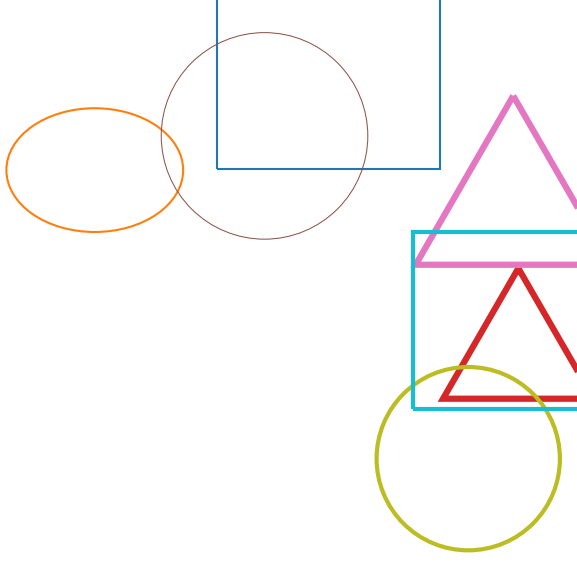[{"shape": "square", "thickness": 1, "radius": 0.97, "center": [0.569, 0.899]}, {"shape": "oval", "thickness": 1, "radius": 0.77, "center": [0.164, 0.705]}, {"shape": "triangle", "thickness": 3, "radius": 0.75, "center": [0.898, 0.384]}, {"shape": "circle", "thickness": 0.5, "radius": 0.89, "center": [0.458, 0.764]}, {"shape": "triangle", "thickness": 3, "radius": 0.98, "center": [0.889, 0.638]}, {"shape": "circle", "thickness": 2, "radius": 0.79, "center": [0.811, 0.205]}, {"shape": "square", "thickness": 2, "radius": 0.77, "center": [0.869, 0.444]}]